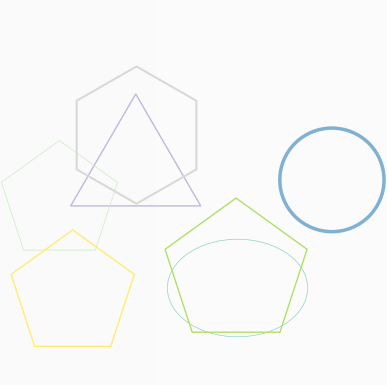[{"shape": "oval", "thickness": 0.5, "radius": 0.9, "center": [0.613, 0.252]}, {"shape": "triangle", "thickness": 1, "radius": 0.97, "center": [0.35, 0.562]}, {"shape": "circle", "thickness": 2.5, "radius": 0.67, "center": [0.857, 0.533]}, {"shape": "pentagon", "thickness": 1, "radius": 0.96, "center": [0.609, 0.293]}, {"shape": "hexagon", "thickness": 1.5, "radius": 0.89, "center": [0.352, 0.649]}, {"shape": "pentagon", "thickness": 0.5, "radius": 0.79, "center": [0.153, 0.478]}, {"shape": "pentagon", "thickness": 1, "radius": 0.84, "center": [0.188, 0.236]}]